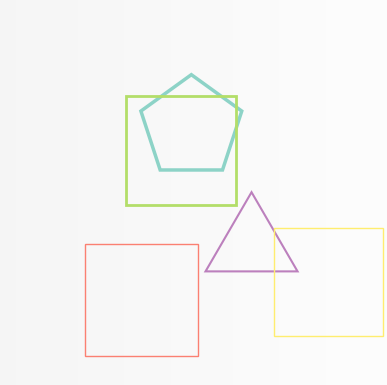[{"shape": "pentagon", "thickness": 2.5, "radius": 0.68, "center": [0.494, 0.669]}, {"shape": "square", "thickness": 1, "radius": 0.73, "center": [0.365, 0.221]}, {"shape": "square", "thickness": 2, "radius": 0.71, "center": [0.468, 0.609]}, {"shape": "triangle", "thickness": 1.5, "radius": 0.69, "center": [0.649, 0.364]}, {"shape": "square", "thickness": 1, "radius": 0.7, "center": [0.848, 0.267]}]